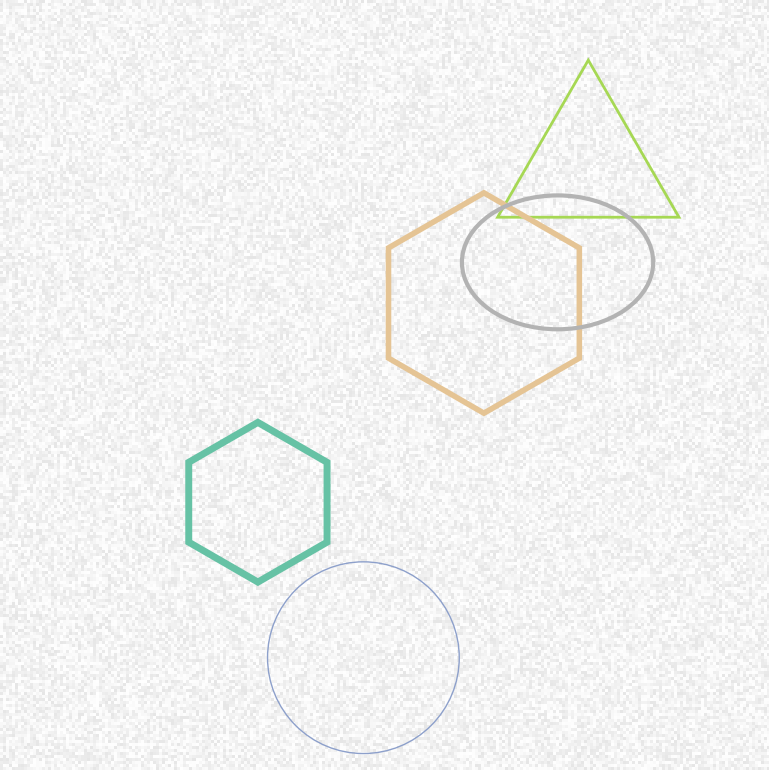[{"shape": "hexagon", "thickness": 2.5, "radius": 0.52, "center": [0.335, 0.348]}, {"shape": "circle", "thickness": 0.5, "radius": 0.62, "center": [0.472, 0.146]}, {"shape": "triangle", "thickness": 1, "radius": 0.68, "center": [0.764, 0.786]}, {"shape": "hexagon", "thickness": 2, "radius": 0.72, "center": [0.628, 0.606]}, {"shape": "oval", "thickness": 1.5, "radius": 0.62, "center": [0.724, 0.659]}]